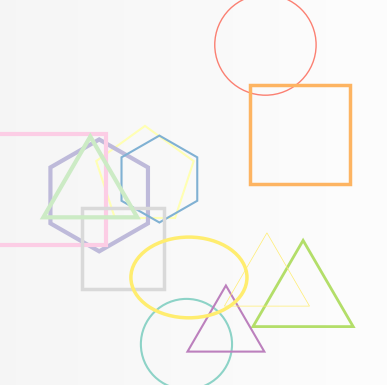[{"shape": "circle", "thickness": 1.5, "radius": 0.59, "center": [0.481, 0.106]}, {"shape": "pentagon", "thickness": 1.5, "radius": 0.66, "center": [0.374, 0.541]}, {"shape": "hexagon", "thickness": 3, "radius": 0.73, "center": [0.256, 0.492]}, {"shape": "circle", "thickness": 1, "radius": 0.65, "center": [0.685, 0.884]}, {"shape": "hexagon", "thickness": 1.5, "radius": 0.56, "center": [0.411, 0.535]}, {"shape": "square", "thickness": 2.5, "radius": 0.64, "center": [0.773, 0.65]}, {"shape": "triangle", "thickness": 2, "radius": 0.75, "center": [0.782, 0.226]}, {"shape": "square", "thickness": 3, "radius": 0.72, "center": [0.129, 0.507]}, {"shape": "square", "thickness": 2.5, "radius": 0.52, "center": [0.318, 0.354]}, {"shape": "triangle", "thickness": 1.5, "radius": 0.57, "center": [0.583, 0.144]}, {"shape": "triangle", "thickness": 3, "radius": 0.7, "center": [0.233, 0.505]}, {"shape": "oval", "thickness": 2.5, "radius": 0.75, "center": [0.488, 0.279]}, {"shape": "triangle", "thickness": 0.5, "radius": 0.63, "center": [0.689, 0.268]}]